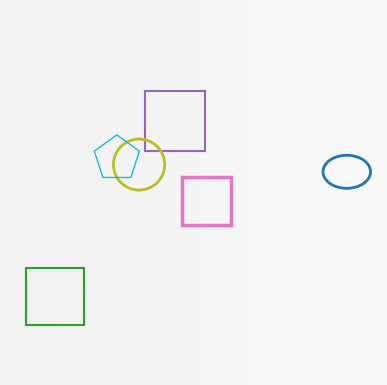[{"shape": "oval", "thickness": 2, "radius": 0.31, "center": [0.895, 0.554]}, {"shape": "square", "thickness": 1.5, "radius": 0.37, "center": [0.142, 0.229]}, {"shape": "square", "thickness": 1.5, "radius": 0.39, "center": [0.452, 0.685]}, {"shape": "square", "thickness": 2.5, "radius": 0.31, "center": [0.533, 0.478]}, {"shape": "circle", "thickness": 2, "radius": 0.33, "center": [0.359, 0.573]}, {"shape": "pentagon", "thickness": 1, "radius": 0.31, "center": [0.302, 0.588]}]